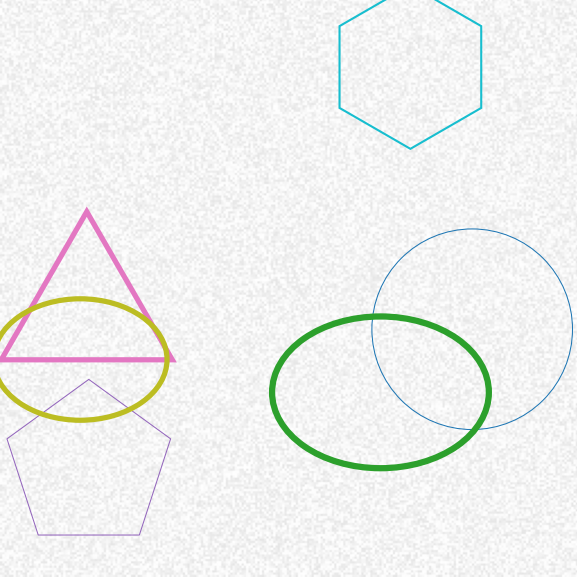[{"shape": "circle", "thickness": 0.5, "radius": 0.87, "center": [0.818, 0.429]}, {"shape": "oval", "thickness": 3, "radius": 0.94, "center": [0.659, 0.32]}, {"shape": "pentagon", "thickness": 0.5, "radius": 0.74, "center": [0.154, 0.193]}, {"shape": "triangle", "thickness": 2.5, "radius": 0.85, "center": [0.15, 0.462]}, {"shape": "oval", "thickness": 2.5, "radius": 0.75, "center": [0.139, 0.377]}, {"shape": "hexagon", "thickness": 1, "radius": 0.71, "center": [0.711, 0.883]}]